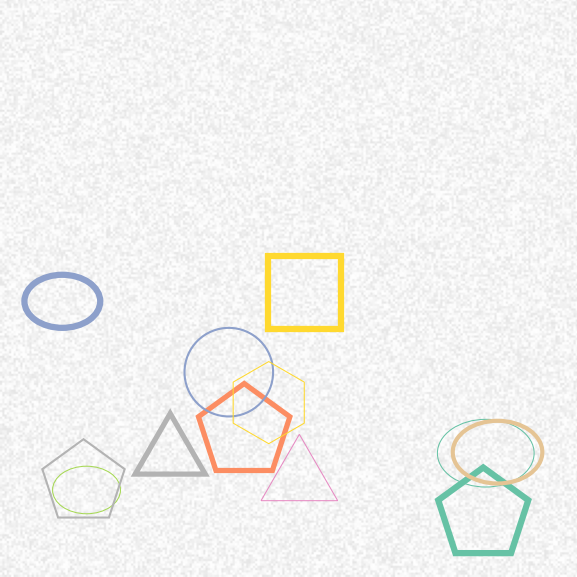[{"shape": "oval", "thickness": 0.5, "radius": 0.42, "center": [0.841, 0.214]}, {"shape": "pentagon", "thickness": 3, "radius": 0.41, "center": [0.837, 0.108]}, {"shape": "pentagon", "thickness": 2.5, "radius": 0.42, "center": [0.423, 0.252]}, {"shape": "oval", "thickness": 3, "radius": 0.33, "center": [0.108, 0.477]}, {"shape": "circle", "thickness": 1, "radius": 0.38, "center": [0.396, 0.355]}, {"shape": "triangle", "thickness": 0.5, "radius": 0.38, "center": [0.518, 0.17]}, {"shape": "oval", "thickness": 0.5, "radius": 0.29, "center": [0.15, 0.151]}, {"shape": "hexagon", "thickness": 0.5, "radius": 0.36, "center": [0.465, 0.302]}, {"shape": "square", "thickness": 3, "radius": 0.32, "center": [0.527, 0.493]}, {"shape": "oval", "thickness": 2, "radius": 0.39, "center": [0.862, 0.216]}, {"shape": "pentagon", "thickness": 1, "radius": 0.37, "center": [0.145, 0.164]}, {"shape": "triangle", "thickness": 2.5, "radius": 0.35, "center": [0.295, 0.213]}]